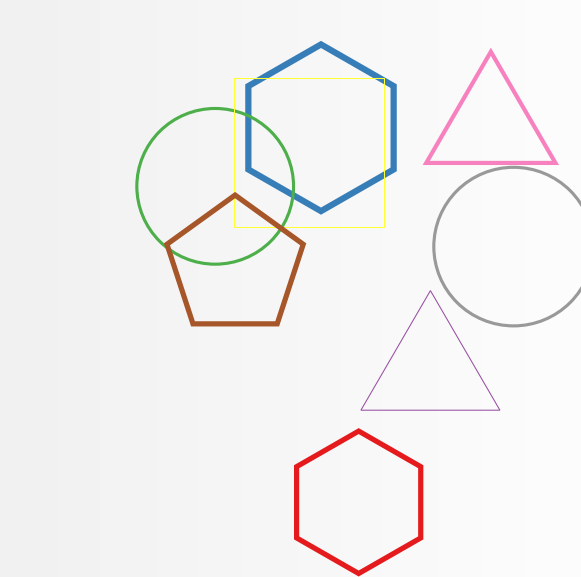[{"shape": "hexagon", "thickness": 2.5, "radius": 0.62, "center": [0.617, 0.129]}, {"shape": "hexagon", "thickness": 3, "radius": 0.72, "center": [0.552, 0.778]}, {"shape": "circle", "thickness": 1.5, "radius": 0.67, "center": [0.37, 0.676]}, {"shape": "triangle", "thickness": 0.5, "radius": 0.69, "center": [0.741, 0.358]}, {"shape": "square", "thickness": 0.5, "radius": 0.64, "center": [0.531, 0.735]}, {"shape": "pentagon", "thickness": 2.5, "radius": 0.62, "center": [0.404, 0.538]}, {"shape": "triangle", "thickness": 2, "radius": 0.64, "center": [0.844, 0.781]}, {"shape": "circle", "thickness": 1.5, "radius": 0.69, "center": [0.884, 0.572]}]